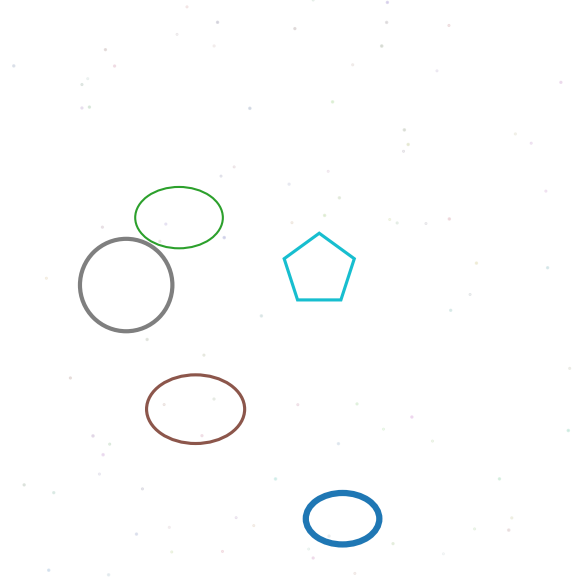[{"shape": "oval", "thickness": 3, "radius": 0.32, "center": [0.593, 0.101]}, {"shape": "oval", "thickness": 1, "radius": 0.38, "center": [0.31, 0.622]}, {"shape": "oval", "thickness": 1.5, "radius": 0.42, "center": [0.339, 0.291]}, {"shape": "circle", "thickness": 2, "radius": 0.4, "center": [0.218, 0.506]}, {"shape": "pentagon", "thickness": 1.5, "radius": 0.32, "center": [0.553, 0.531]}]